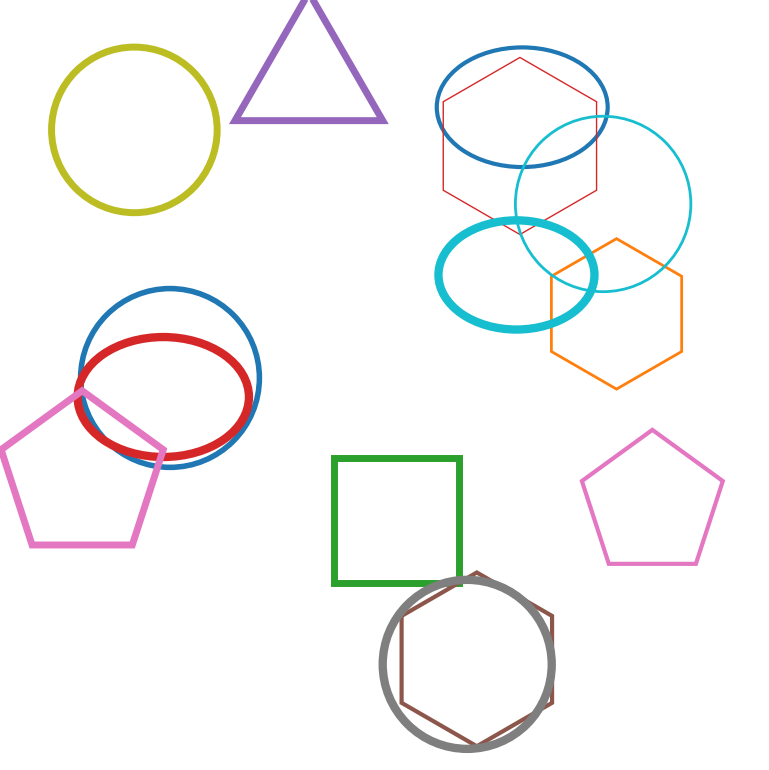[{"shape": "oval", "thickness": 1.5, "radius": 0.55, "center": [0.678, 0.861]}, {"shape": "circle", "thickness": 2, "radius": 0.58, "center": [0.221, 0.509]}, {"shape": "hexagon", "thickness": 1, "radius": 0.49, "center": [0.801, 0.592]}, {"shape": "square", "thickness": 2.5, "radius": 0.41, "center": [0.514, 0.324]}, {"shape": "oval", "thickness": 3, "radius": 0.56, "center": [0.212, 0.484]}, {"shape": "hexagon", "thickness": 0.5, "radius": 0.57, "center": [0.675, 0.81]}, {"shape": "triangle", "thickness": 2.5, "radius": 0.55, "center": [0.401, 0.899]}, {"shape": "hexagon", "thickness": 1.5, "radius": 0.56, "center": [0.619, 0.144]}, {"shape": "pentagon", "thickness": 1.5, "radius": 0.48, "center": [0.847, 0.346]}, {"shape": "pentagon", "thickness": 2.5, "radius": 0.55, "center": [0.107, 0.382]}, {"shape": "circle", "thickness": 3, "radius": 0.55, "center": [0.607, 0.137]}, {"shape": "circle", "thickness": 2.5, "radius": 0.54, "center": [0.174, 0.831]}, {"shape": "circle", "thickness": 1, "radius": 0.57, "center": [0.783, 0.735]}, {"shape": "oval", "thickness": 3, "radius": 0.51, "center": [0.671, 0.643]}]